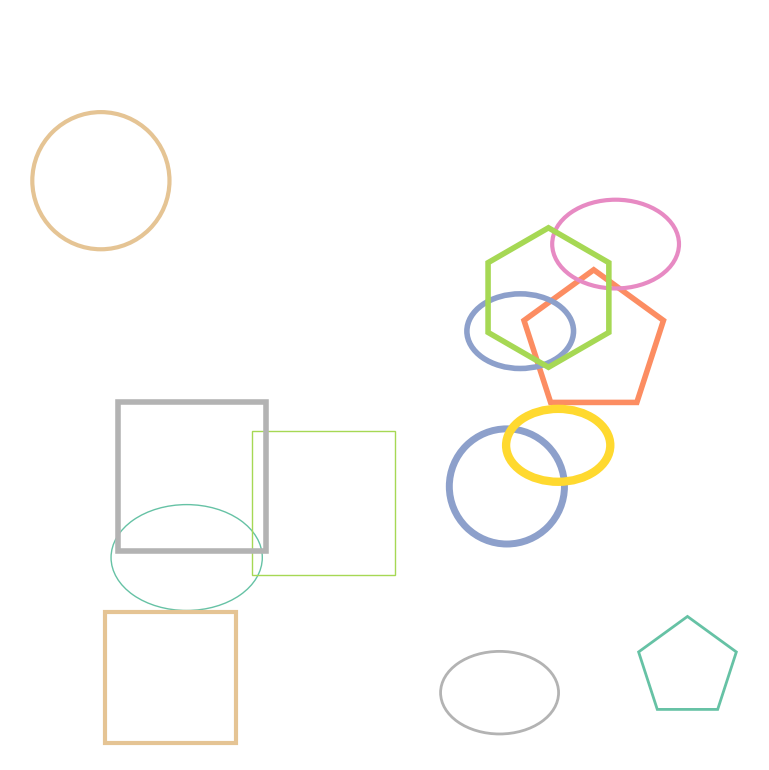[{"shape": "oval", "thickness": 0.5, "radius": 0.49, "center": [0.242, 0.276]}, {"shape": "pentagon", "thickness": 1, "radius": 0.33, "center": [0.893, 0.133]}, {"shape": "pentagon", "thickness": 2, "radius": 0.48, "center": [0.771, 0.554]}, {"shape": "circle", "thickness": 2.5, "radius": 0.37, "center": [0.658, 0.368]}, {"shape": "oval", "thickness": 2, "radius": 0.35, "center": [0.676, 0.57]}, {"shape": "oval", "thickness": 1.5, "radius": 0.41, "center": [0.799, 0.683]}, {"shape": "square", "thickness": 0.5, "radius": 0.47, "center": [0.42, 0.347]}, {"shape": "hexagon", "thickness": 2, "radius": 0.45, "center": [0.712, 0.614]}, {"shape": "oval", "thickness": 3, "radius": 0.34, "center": [0.725, 0.422]}, {"shape": "circle", "thickness": 1.5, "radius": 0.45, "center": [0.131, 0.765]}, {"shape": "square", "thickness": 1.5, "radius": 0.43, "center": [0.221, 0.12]}, {"shape": "oval", "thickness": 1, "radius": 0.38, "center": [0.649, 0.1]}, {"shape": "square", "thickness": 2, "radius": 0.48, "center": [0.249, 0.381]}]